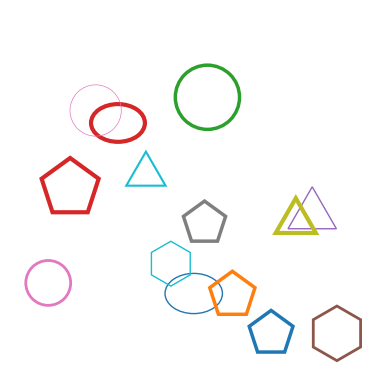[{"shape": "pentagon", "thickness": 2.5, "radius": 0.3, "center": [0.704, 0.134]}, {"shape": "oval", "thickness": 1, "radius": 0.37, "center": [0.503, 0.238]}, {"shape": "pentagon", "thickness": 2.5, "radius": 0.31, "center": [0.604, 0.234]}, {"shape": "circle", "thickness": 2.5, "radius": 0.42, "center": [0.539, 0.747]}, {"shape": "oval", "thickness": 3, "radius": 0.35, "center": [0.306, 0.681]}, {"shape": "pentagon", "thickness": 3, "radius": 0.39, "center": [0.182, 0.512]}, {"shape": "triangle", "thickness": 1, "radius": 0.36, "center": [0.811, 0.442]}, {"shape": "hexagon", "thickness": 2, "radius": 0.35, "center": [0.875, 0.134]}, {"shape": "circle", "thickness": 2, "radius": 0.29, "center": [0.125, 0.265]}, {"shape": "circle", "thickness": 0.5, "radius": 0.33, "center": [0.248, 0.713]}, {"shape": "pentagon", "thickness": 2.5, "radius": 0.29, "center": [0.531, 0.42]}, {"shape": "triangle", "thickness": 3, "radius": 0.3, "center": [0.768, 0.425]}, {"shape": "hexagon", "thickness": 1, "radius": 0.29, "center": [0.444, 0.315]}, {"shape": "triangle", "thickness": 1.5, "radius": 0.29, "center": [0.379, 0.547]}]